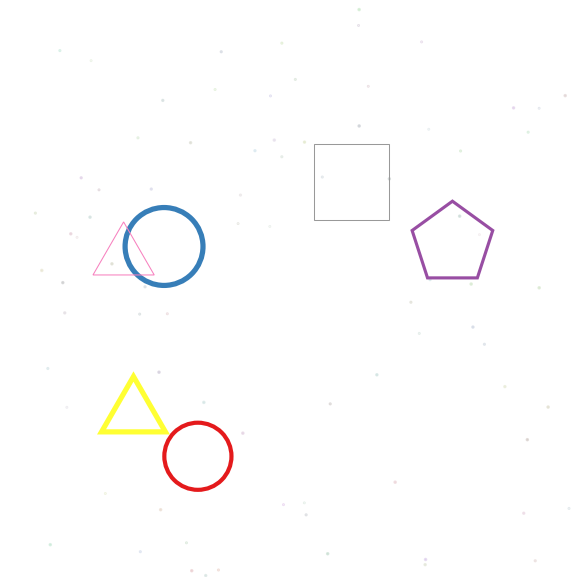[{"shape": "circle", "thickness": 2, "radius": 0.29, "center": [0.343, 0.209]}, {"shape": "circle", "thickness": 2.5, "radius": 0.34, "center": [0.284, 0.572]}, {"shape": "pentagon", "thickness": 1.5, "radius": 0.37, "center": [0.783, 0.577]}, {"shape": "triangle", "thickness": 2.5, "radius": 0.32, "center": [0.231, 0.283]}, {"shape": "triangle", "thickness": 0.5, "radius": 0.31, "center": [0.214, 0.554]}, {"shape": "square", "thickness": 0.5, "radius": 0.33, "center": [0.608, 0.684]}]